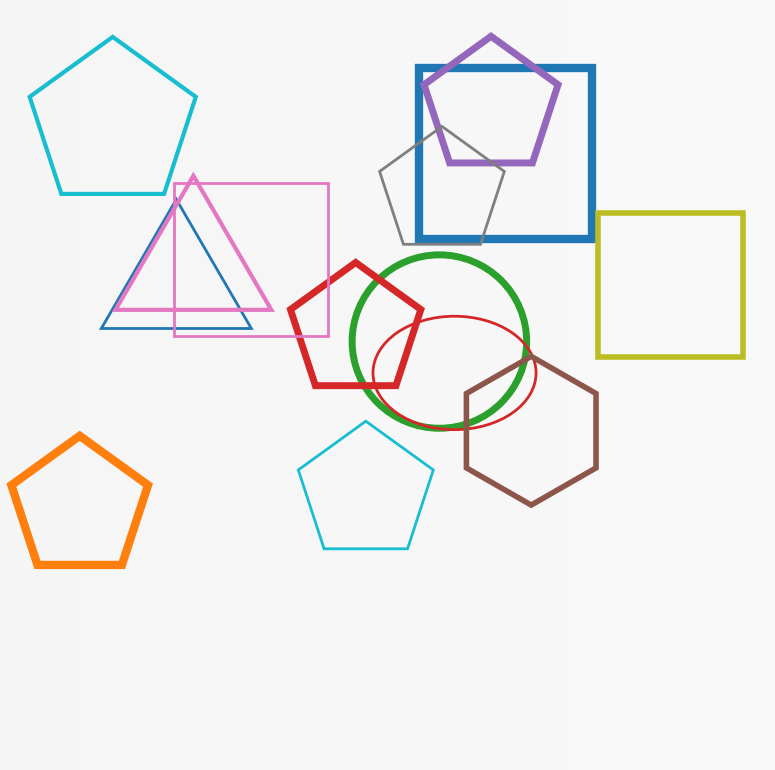[{"shape": "square", "thickness": 3, "radius": 0.56, "center": [0.652, 0.801]}, {"shape": "triangle", "thickness": 1, "radius": 0.56, "center": [0.228, 0.629]}, {"shape": "pentagon", "thickness": 3, "radius": 0.46, "center": [0.103, 0.341]}, {"shape": "circle", "thickness": 2.5, "radius": 0.56, "center": [0.567, 0.556]}, {"shape": "oval", "thickness": 1, "radius": 0.53, "center": [0.586, 0.516]}, {"shape": "pentagon", "thickness": 2.5, "radius": 0.44, "center": [0.459, 0.571]}, {"shape": "pentagon", "thickness": 2.5, "radius": 0.45, "center": [0.634, 0.862]}, {"shape": "hexagon", "thickness": 2, "radius": 0.48, "center": [0.685, 0.441]}, {"shape": "triangle", "thickness": 1.5, "radius": 0.58, "center": [0.25, 0.656]}, {"shape": "square", "thickness": 1, "radius": 0.5, "center": [0.324, 0.663]}, {"shape": "pentagon", "thickness": 1, "radius": 0.42, "center": [0.57, 0.751]}, {"shape": "square", "thickness": 2, "radius": 0.47, "center": [0.865, 0.63]}, {"shape": "pentagon", "thickness": 1.5, "radius": 0.56, "center": [0.145, 0.839]}, {"shape": "pentagon", "thickness": 1, "radius": 0.46, "center": [0.472, 0.361]}]